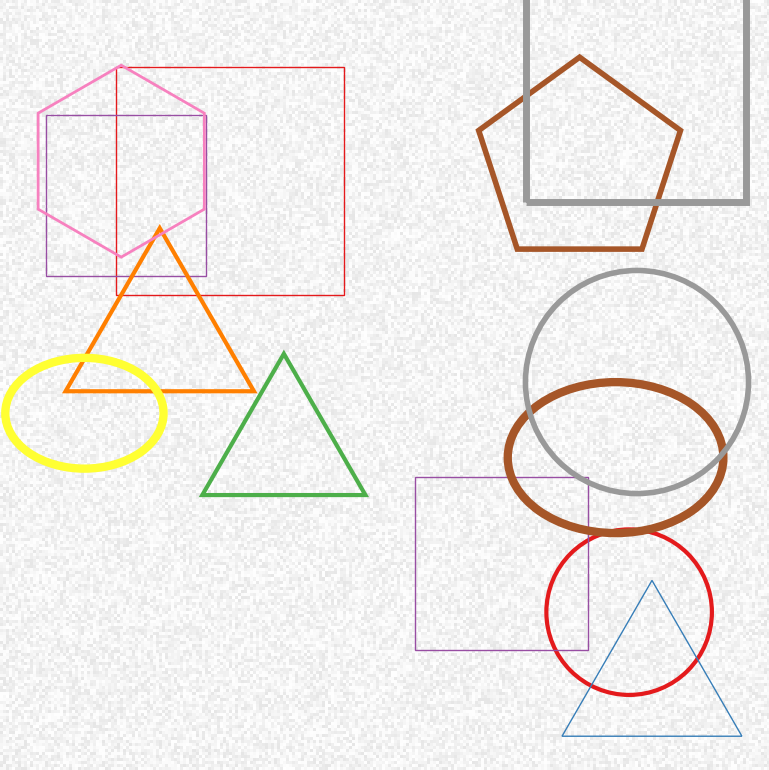[{"shape": "circle", "thickness": 1.5, "radius": 0.54, "center": [0.817, 0.205]}, {"shape": "square", "thickness": 0.5, "radius": 0.74, "center": [0.299, 0.765]}, {"shape": "triangle", "thickness": 0.5, "radius": 0.67, "center": [0.847, 0.111]}, {"shape": "triangle", "thickness": 1.5, "radius": 0.61, "center": [0.369, 0.418]}, {"shape": "square", "thickness": 0.5, "radius": 0.52, "center": [0.164, 0.746]}, {"shape": "square", "thickness": 0.5, "radius": 0.56, "center": [0.651, 0.268]}, {"shape": "triangle", "thickness": 1.5, "radius": 0.71, "center": [0.207, 0.562]}, {"shape": "oval", "thickness": 3, "radius": 0.51, "center": [0.11, 0.463]}, {"shape": "oval", "thickness": 3, "radius": 0.7, "center": [0.799, 0.406]}, {"shape": "pentagon", "thickness": 2, "radius": 0.69, "center": [0.753, 0.788]}, {"shape": "hexagon", "thickness": 1, "radius": 0.62, "center": [0.157, 0.791]}, {"shape": "circle", "thickness": 2, "radius": 0.72, "center": [0.827, 0.504]}, {"shape": "square", "thickness": 2.5, "radius": 0.71, "center": [0.826, 0.88]}]